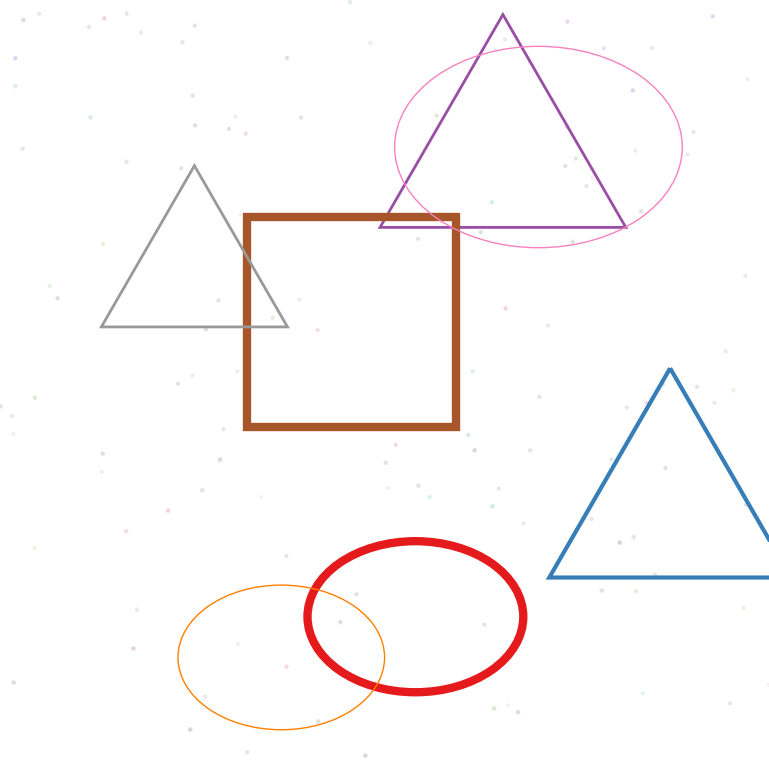[{"shape": "oval", "thickness": 3, "radius": 0.7, "center": [0.539, 0.199]}, {"shape": "triangle", "thickness": 1.5, "radius": 0.91, "center": [0.87, 0.341]}, {"shape": "triangle", "thickness": 1, "radius": 0.92, "center": [0.653, 0.797]}, {"shape": "oval", "thickness": 0.5, "radius": 0.67, "center": [0.365, 0.146]}, {"shape": "square", "thickness": 3, "radius": 0.68, "center": [0.457, 0.582]}, {"shape": "oval", "thickness": 0.5, "radius": 0.93, "center": [0.699, 0.809]}, {"shape": "triangle", "thickness": 1, "radius": 0.7, "center": [0.252, 0.645]}]